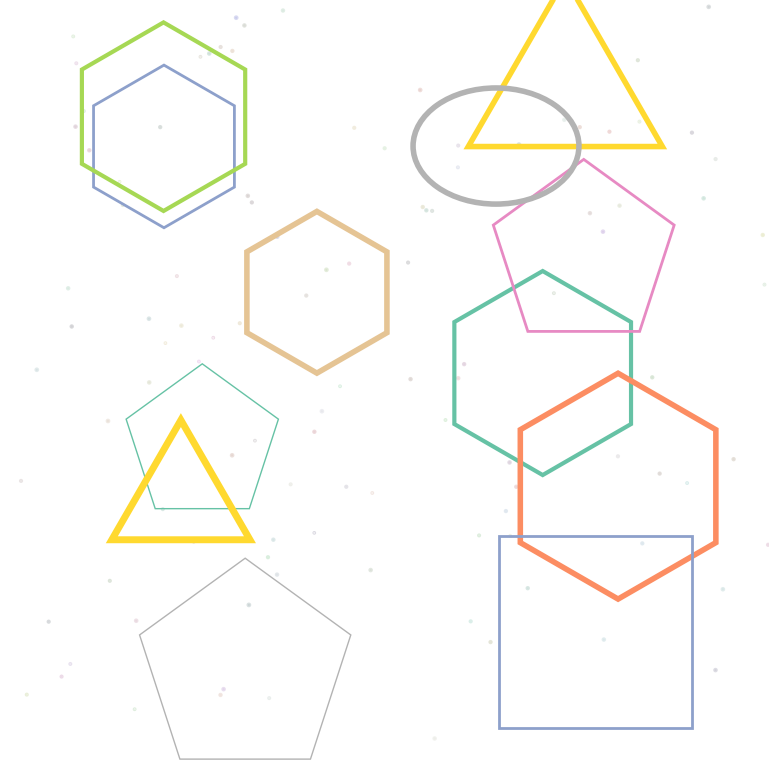[{"shape": "pentagon", "thickness": 0.5, "radius": 0.52, "center": [0.263, 0.424]}, {"shape": "hexagon", "thickness": 1.5, "radius": 0.66, "center": [0.705, 0.516]}, {"shape": "hexagon", "thickness": 2, "radius": 0.73, "center": [0.803, 0.369]}, {"shape": "square", "thickness": 1, "radius": 0.62, "center": [0.773, 0.179]}, {"shape": "hexagon", "thickness": 1, "radius": 0.53, "center": [0.213, 0.81]}, {"shape": "pentagon", "thickness": 1, "radius": 0.62, "center": [0.758, 0.67]}, {"shape": "hexagon", "thickness": 1.5, "radius": 0.61, "center": [0.212, 0.848]}, {"shape": "triangle", "thickness": 2.5, "radius": 0.52, "center": [0.235, 0.351]}, {"shape": "triangle", "thickness": 2, "radius": 0.73, "center": [0.734, 0.882]}, {"shape": "hexagon", "thickness": 2, "radius": 0.52, "center": [0.412, 0.62]}, {"shape": "oval", "thickness": 2, "radius": 0.54, "center": [0.644, 0.81]}, {"shape": "pentagon", "thickness": 0.5, "radius": 0.72, "center": [0.318, 0.131]}]